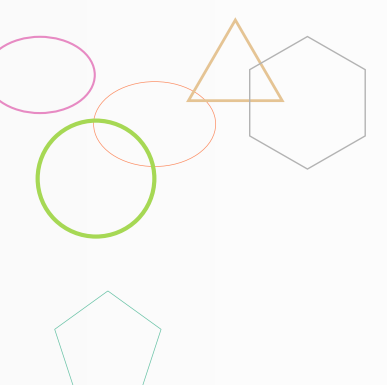[{"shape": "pentagon", "thickness": 0.5, "radius": 0.72, "center": [0.278, 0.1]}, {"shape": "oval", "thickness": 0.5, "radius": 0.79, "center": [0.399, 0.678]}, {"shape": "oval", "thickness": 1.5, "radius": 0.71, "center": [0.103, 0.805]}, {"shape": "circle", "thickness": 3, "radius": 0.75, "center": [0.248, 0.536]}, {"shape": "triangle", "thickness": 2, "radius": 0.7, "center": [0.607, 0.808]}, {"shape": "hexagon", "thickness": 1, "radius": 0.86, "center": [0.793, 0.733]}]